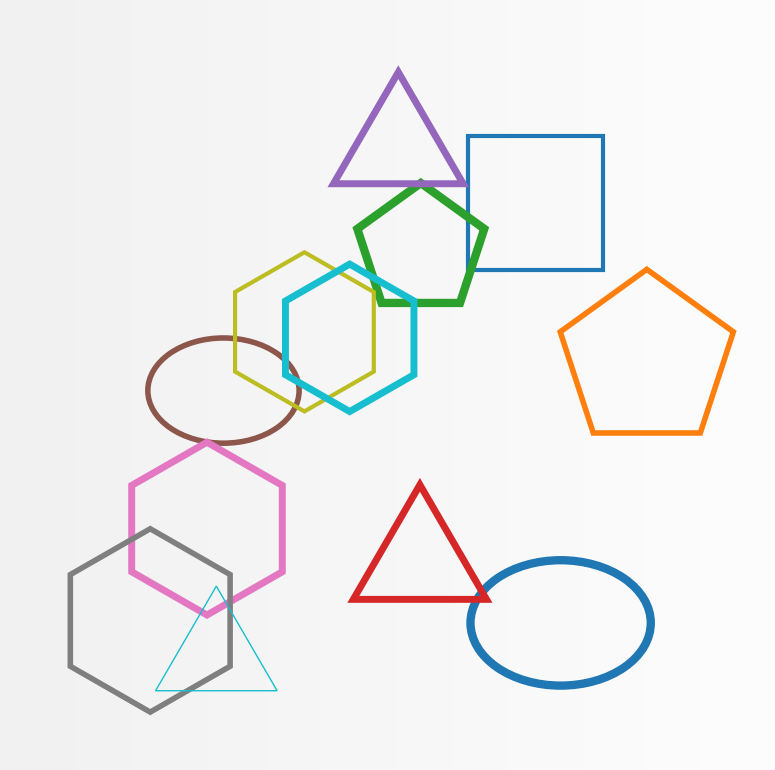[{"shape": "oval", "thickness": 3, "radius": 0.58, "center": [0.723, 0.191]}, {"shape": "square", "thickness": 1.5, "radius": 0.44, "center": [0.691, 0.737]}, {"shape": "pentagon", "thickness": 2, "radius": 0.59, "center": [0.835, 0.533]}, {"shape": "pentagon", "thickness": 3, "radius": 0.43, "center": [0.543, 0.676]}, {"shape": "triangle", "thickness": 2.5, "radius": 0.5, "center": [0.542, 0.271]}, {"shape": "triangle", "thickness": 2.5, "radius": 0.48, "center": [0.514, 0.81]}, {"shape": "oval", "thickness": 2, "radius": 0.49, "center": [0.288, 0.493]}, {"shape": "hexagon", "thickness": 2.5, "radius": 0.56, "center": [0.267, 0.313]}, {"shape": "hexagon", "thickness": 2, "radius": 0.6, "center": [0.194, 0.194]}, {"shape": "hexagon", "thickness": 1.5, "radius": 0.52, "center": [0.393, 0.569]}, {"shape": "hexagon", "thickness": 2.5, "radius": 0.48, "center": [0.451, 0.561]}, {"shape": "triangle", "thickness": 0.5, "radius": 0.45, "center": [0.279, 0.148]}]